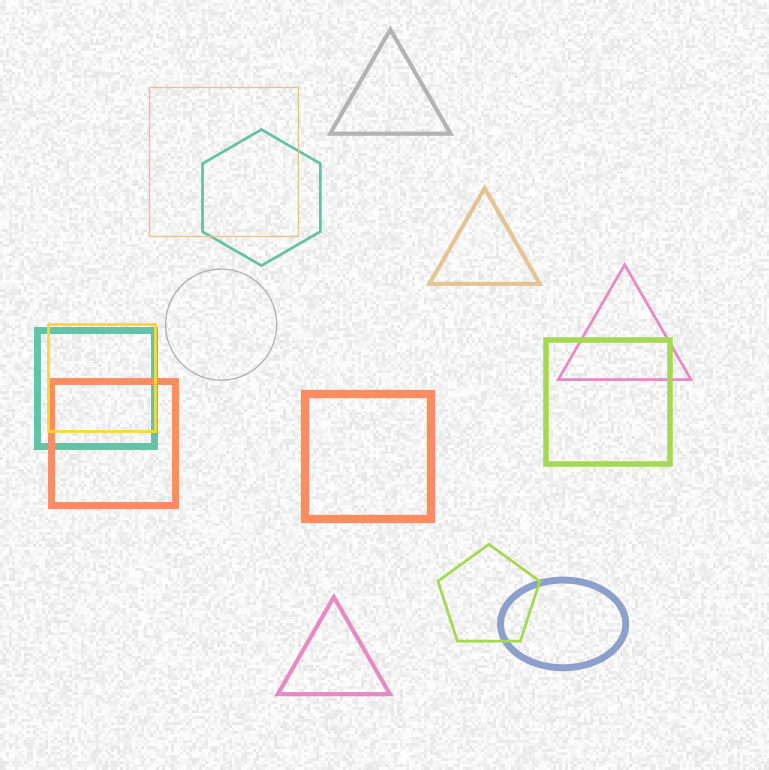[{"shape": "hexagon", "thickness": 1, "radius": 0.44, "center": [0.34, 0.743]}, {"shape": "square", "thickness": 2.5, "radius": 0.38, "center": [0.124, 0.496]}, {"shape": "square", "thickness": 2.5, "radius": 0.4, "center": [0.147, 0.425]}, {"shape": "square", "thickness": 3, "radius": 0.41, "center": [0.478, 0.407]}, {"shape": "oval", "thickness": 2.5, "radius": 0.41, "center": [0.731, 0.19]}, {"shape": "triangle", "thickness": 1, "radius": 0.5, "center": [0.811, 0.557]}, {"shape": "triangle", "thickness": 1.5, "radius": 0.42, "center": [0.434, 0.141]}, {"shape": "pentagon", "thickness": 1, "radius": 0.35, "center": [0.635, 0.224]}, {"shape": "square", "thickness": 2, "radius": 0.4, "center": [0.789, 0.478]}, {"shape": "square", "thickness": 1, "radius": 0.35, "center": [0.132, 0.51]}, {"shape": "square", "thickness": 0.5, "radius": 0.49, "center": [0.29, 0.79]}, {"shape": "triangle", "thickness": 1.5, "radius": 0.41, "center": [0.629, 0.673]}, {"shape": "triangle", "thickness": 1.5, "radius": 0.45, "center": [0.507, 0.872]}, {"shape": "circle", "thickness": 0.5, "radius": 0.36, "center": [0.287, 0.578]}]